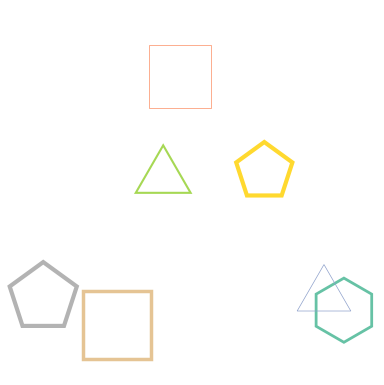[{"shape": "hexagon", "thickness": 2, "radius": 0.42, "center": [0.893, 0.194]}, {"shape": "square", "thickness": 0.5, "radius": 0.41, "center": [0.468, 0.802]}, {"shape": "triangle", "thickness": 0.5, "radius": 0.4, "center": [0.842, 0.232]}, {"shape": "triangle", "thickness": 1.5, "radius": 0.41, "center": [0.424, 0.54]}, {"shape": "pentagon", "thickness": 3, "radius": 0.38, "center": [0.686, 0.554]}, {"shape": "square", "thickness": 2.5, "radius": 0.45, "center": [0.304, 0.156]}, {"shape": "pentagon", "thickness": 3, "radius": 0.46, "center": [0.112, 0.228]}]